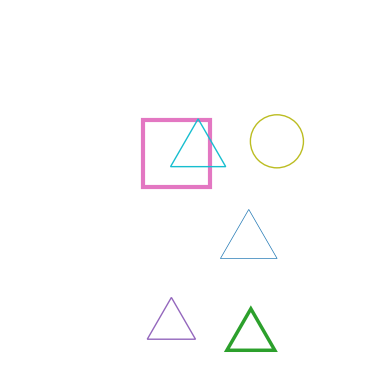[{"shape": "triangle", "thickness": 0.5, "radius": 0.43, "center": [0.646, 0.371]}, {"shape": "triangle", "thickness": 2.5, "radius": 0.36, "center": [0.652, 0.126]}, {"shape": "triangle", "thickness": 1, "radius": 0.36, "center": [0.445, 0.155]}, {"shape": "square", "thickness": 3, "radius": 0.43, "center": [0.459, 0.601]}, {"shape": "circle", "thickness": 1, "radius": 0.34, "center": [0.719, 0.633]}, {"shape": "triangle", "thickness": 1, "radius": 0.41, "center": [0.515, 0.609]}]